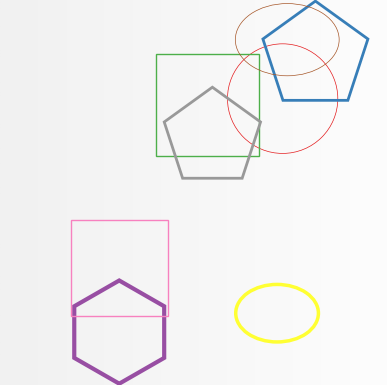[{"shape": "circle", "thickness": 0.5, "radius": 0.71, "center": [0.729, 0.744]}, {"shape": "pentagon", "thickness": 2, "radius": 0.71, "center": [0.814, 0.855]}, {"shape": "square", "thickness": 1, "radius": 0.66, "center": [0.535, 0.727]}, {"shape": "hexagon", "thickness": 3, "radius": 0.67, "center": [0.308, 0.137]}, {"shape": "oval", "thickness": 2.5, "radius": 0.53, "center": [0.715, 0.187]}, {"shape": "oval", "thickness": 0.5, "radius": 0.67, "center": [0.741, 0.897]}, {"shape": "square", "thickness": 1, "radius": 0.62, "center": [0.308, 0.303]}, {"shape": "pentagon", "thickness": 2, "radius": 0.65, "center": [0.548, 0.643]}]